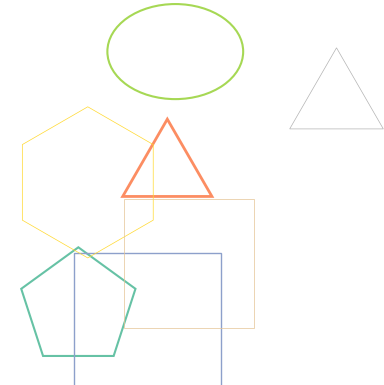[{"shape": "pentagon", "thickness": 1.5, "radius": 0.78, "center": [0.204, 0.202]}, {"shape": "triangle", "thickness": 2, "radius": 0.67, "center": [0.435, 0.557]}, {"shape": "square", "thickness": 1, "radius": 0.96, "center": [0.383, 0.151]}, {"shape": "oval", "thickness": 1.5, "radius": 0.88, "center": [0.455, 0.866]}, {"shape": "hexagon", "thickness": 0.5, "radius": 0.98, "center": [0.228, 0.526]}, {"shape": "square", "thickness": 0.5, "radius": 0.84, "center": [0.491, 0.316]}, {"shape": "triangle", "thickness": 0.5, "radius": 0.7, "center": [0.874, 0.735]}]